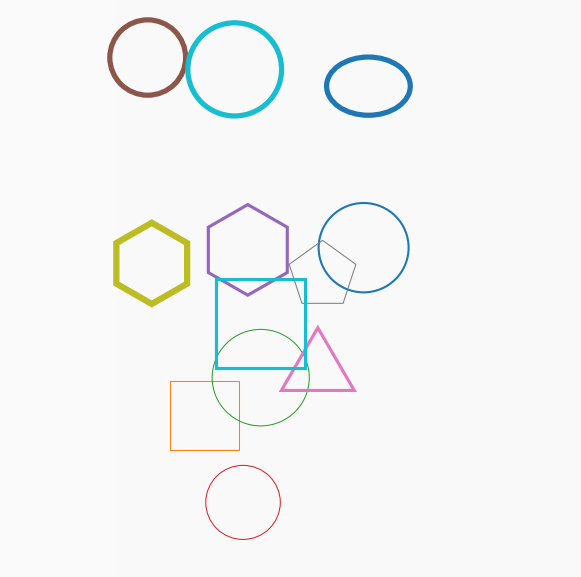[{"shape": "circle", "thickness": 1, "radius": 0.39, "center": [0.626, 0.57]}, {"shape": "oval", "thickness": 2.5, "radius": 0.36, "center": [0.634, 0.85]}, {"shape": "square", "thickness": 0.5, "radius": 0.3, "center": [0.352, 0.28]}, {"shape": "circle", "thickness": 0.5, "radius": 0.42, "center": [0.449, 0.345]}, {"shape": "circle", "thickness": 0.5, "radius": 0.32, "center": [0.418, 0.129]}, {"shape": "hexagon", "thickness": 1.5, "radius": 0.39, "center": [0.426, 0.566]}, {"shape": "circle", "thickness": 2.5, "radius": 0.33, "center": [0.254, 0.9]}, {"shape": "triangle", "thickness": 1.5, "radius": 0.36, "center": [0.547, 0.359]}, {"shape": "pentagon", "thickness": 0.5, "radius": 0.3, "center": [0.555, 0.523]}, {"shape": "hexagon", "thickness": 3, "radius": 0.35, "center": [0.261, 0.543]}, {"shape": "square", "thickness": 1.5, "radius": 0.38, "center": [0.447, 0.439]}, {"shape": "circle", "thickness": 2.5, "radius": 0.4, "center": [0.404, 0.879]}]